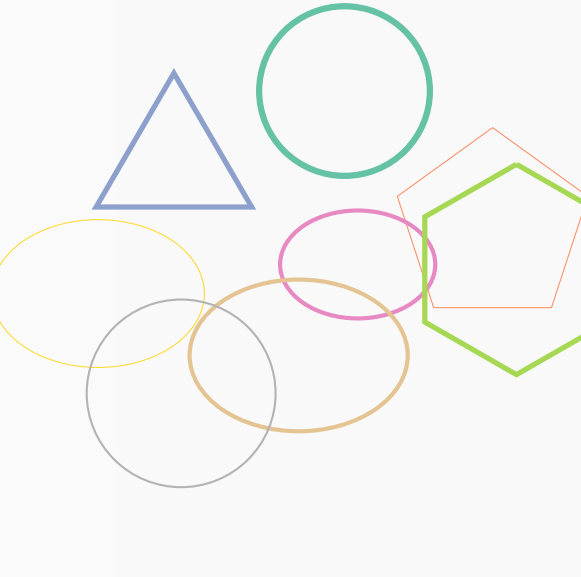[{"shape": "circle", "thickness": 3, "radius": 0.73, "center": [0.593, 0.841]}, {"shape": "pentagon", "thickness": 0.5, "radius": 0.86, "center": [0.847, 0.606]}, {"shape": "triangle", "thickness": 2.5, "radius": 0.77, "center": [0.299, 0.718]}, {"shape": "oval", "thickness": 2, "radius": 0.67, "center": [0.615, 0.541]}, {"shape": "hexagon", "thickness": 2.5, "radius": 0.91, "center": [0.889, 0.533]}, {"shape": "oval", "thickness": 0.5, "radius": 0.91, "center": [0.169, 0.491]}, {"shape": "oval", "thickness": 2, "radius": 0.94, "center": [0.514, 0.384]}, {"shape": "circle", "thickness": 1, "radius": 0.81, "center": [0.312, 0.318]}]